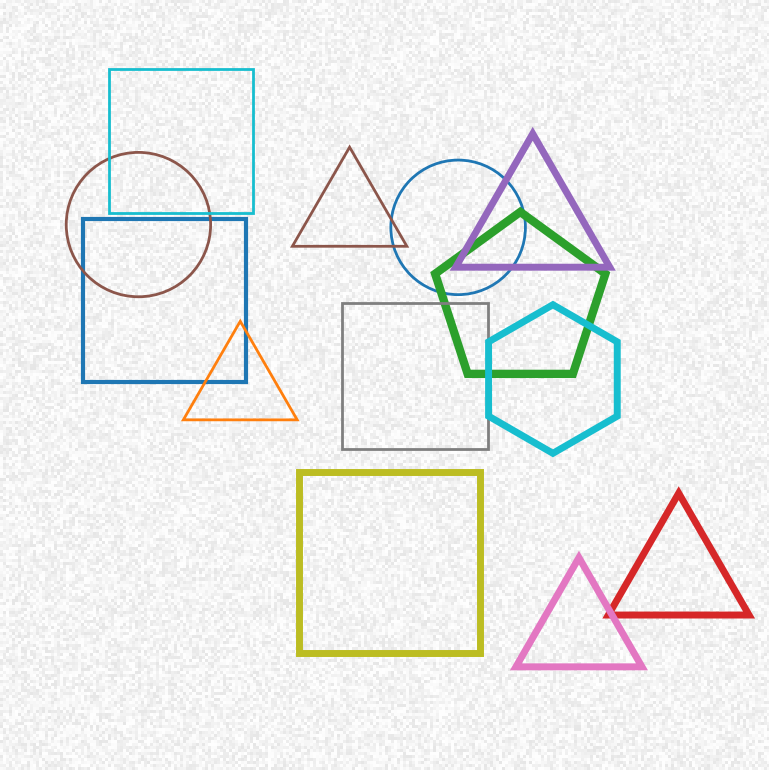[{"shape": "square", "thickness": 1.5, "radius": 0.53, "center": [0.214, 0.609]}, {"shape": "circle", "thickness": 1, "radius": 0.44, "center": [0.595, 0.705]}, {"shape": "triangle", "thickness": 1, "radius": 0.43, "center": [0.312, 0.497]}, {"shape": "pentagon", "thickness": 3, "radius": 0.58, "center": [0.676, 0.609]}, {"shape": "triangle", "thickness": 2.5, "radius": 0.53, "center": [0.881, 0.254]}, {"shape": "triangle", "thickness": 2.5, "radius": 0.58, "center": [0.692, 0.711]}, {"shape": "triangle", "thickness": 1, "radius": 0.43, "center": [0.454, 0.723]}, {"shape": "circle", "thickness": 1, "radius": 0.47, "center": [0.18, 0.708]}, {"shape": "triangle", "thickness": 2.5, "radius": 0.47, "center": [0.752, 0.181]}, {"shape": "square", "thickness": 1, "radius": 0.47, "center": [0.539, 0.512]}, {"shape": "square", "thickness": 2.5, "radius": 0.59, "center": [0.506, 0.27]}, {"shape": "hexagon", "thickness": 2.5, "radius": 0.48, "center": [0.718, 0.508]}, {"shape": "square", "thickness": 1, "radius": 0.47, "center": [0.235, 0.817]}]